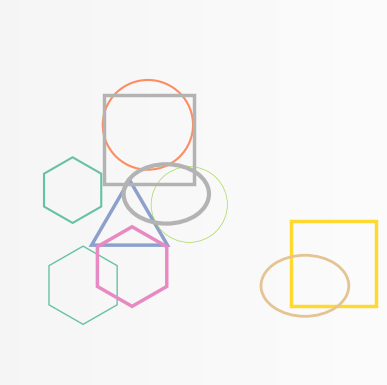[{"shape": "hexagon", "thickness": 1, "radius": 0.51, "center": [0.214, 0.259]}, {"shape": "hexagon", "thickness": 1.5, "radius": 0.43, "center": [0.187, 0.506]}, {"shape": "circle", "thickness": 1.5, "radius": 0.58, "center": [0.382, 0.676]}, {"shape": "triangle", "thickness": 2.5, "radius": 0.56, "center": [0.334, 0.42]}, {"shape": "hexagon", "thickness": 2.5, "radius": 0.52, "center": [0.341, 0.308]}, {"shape": "circle", "thickness": 0.5, "radius": 0.49, "center": [0.488, 0.469]}, {"shape": "square", "thickness": 2.5, "radius": 0.55, "center": [0.861, 0.315]}, {"shape": "oval", "thickness": 2, "radius": 0.57, "center": [0.787, 0.258]}, {"shape": "oval", "thickness": 3, "radius": 0.55, "center": [0.429, 0.496]}, {"shape": "square", "thickness": 2.5, "radius": 0.58, "center": [0.384, 0.637]}]